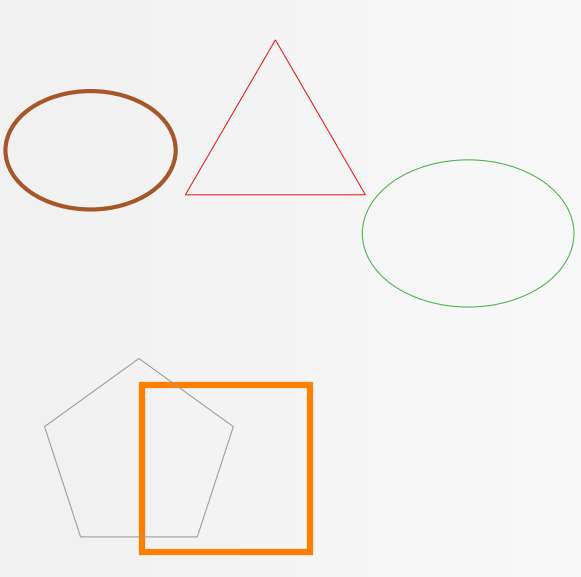[{"shape": "triangle", "thickness": 0.5, "radius": 0.89, "center": [0.474, 0.751]}, {"shape": "oval", "thickness": 0.5, "radius": 0.91, "center": [0.805, 0.595]}, {"shape": "square", "thickness": 3, "radius": 0.72, "center": [0.389, 0.188]}, {"shape": "oval", "thickness": 2, "radius": 0.73, "center": [0.156, 0.739]}, {"shape": "pentagon", "thickness": 0.5, "radius": 0.85, "center": [0.239, 0.208]}]